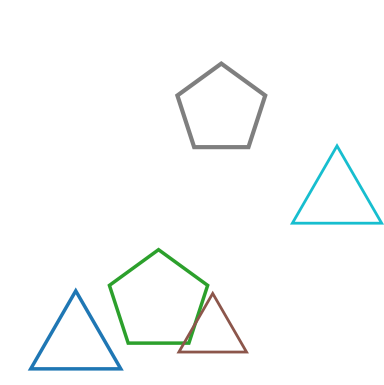[{"shape": "triangle", "thickness": 2.5, "radius": 0.68, "center": [0.197, 0.109]}, {"shape": "pentagon", "thickness": 2.5, "radius": 0.67, "center": [0.412, 0.217]}, {"shape": "triangle", "thickness": 2, "radius": 0.51, "center": [0.553, 0.136]}, {"shape": "pentagon", "thickness": 3, "radius": 0.6, "center": [0.575, 0.715]}, {"shape": "triangle", "thickness": 2, "radius": 0.67, "center": [0.875, 0.487]}]